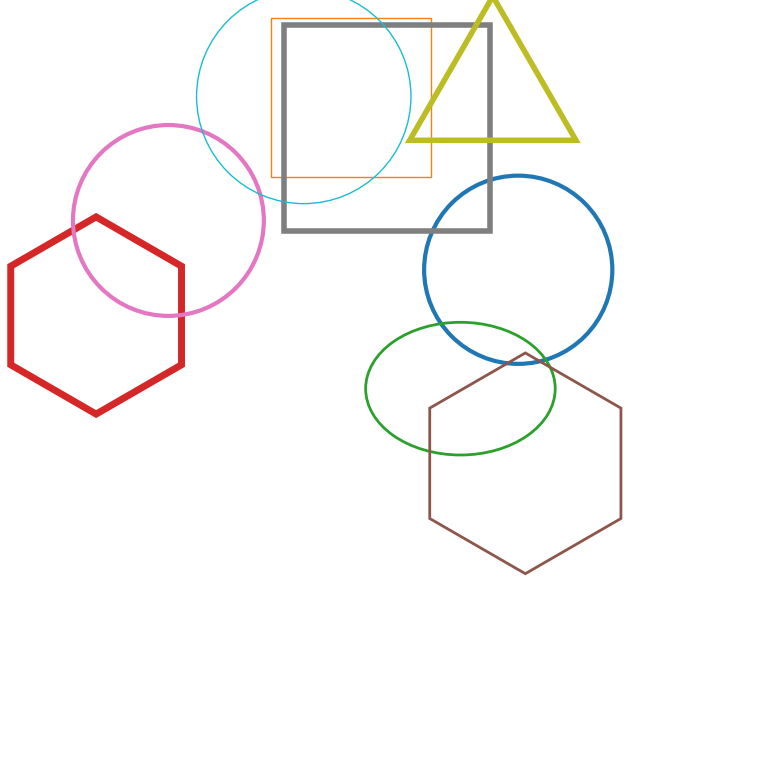[{"shape": "circle", "thickness": 1.5, "radius": 0.61, "center": [0.673, 0.65]}, {"shape": "square", "thickness": 0.5, "radius": 0.52, "center": [0.456, 0.873]}, {"shape": "oval", "thickness": 1, "radius": 0.62, "center": [0.598, 0.495]}, {"shape": "hexagon", "thickness": 2.5, "radius": 0.64, "center": [0.125, 0.59]}, {"shape": "hexagon", "thickness": 1, "radius": 0.72, "center": [0.682, 0.398]}, {"shape": "circle", "thickness": 1.5, "radius": 0.62, "center": [0.219, 0.714]}, {"shape": "square", "thickness": 2, "radius": 0.67, "center": [0.503, 0.833]}, {"shape": "triangle", "thickness": 2, "radius": 0.62, "center": [0.64, 0.88]}, {"shape": "circle", "thickness": 0.5, "radius": 0.7, "center": [0.394, 0.875]}]